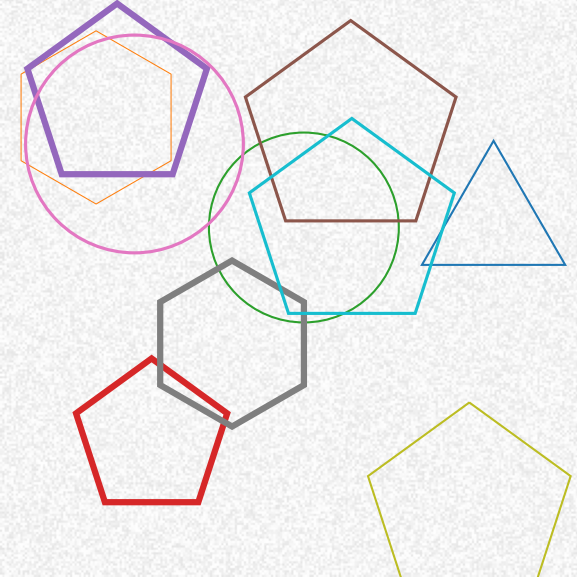[{"shape": "triangle", "thickness": 1, "radius": 0.72, "center": [0.855, 0.612]}, {"shape": "hexagon", "thickness": 0.5, "radius": 0.75, "center": [0.166, 0.796]}, {"shape": "circle", "thickness": 1, "radius": 0.82, "center": [0.526, 0.605]}, {"shape": "pentagon", "thickness": 3, "radius": 0.69, "center": [0.263, 0.241]}, {"shape": "pentagon", "thickness": 3, "radius": 0.82, "center": [0.203, 0.83]}, {"shape": "pentagon", "thickness": 1.5, "radius": 0.96, "center": [0.607, 0.772]}, {"shape": "circle", "thickness": 1.5, "radius": 0.94, "center": [0.233, 0.75]}, {"shape": "hexagon", "thickness": 3, "radius": 0.72, "center": [0.402, 0.404]}, {"shape": "pentagon", "thickness": 1, "radius": 0.92, "center": [0.813, 0.118]}, {"shape": "pentagon", "thickness": 1.5, "radius": 0.93, "center": [0.609, 0.607]}]